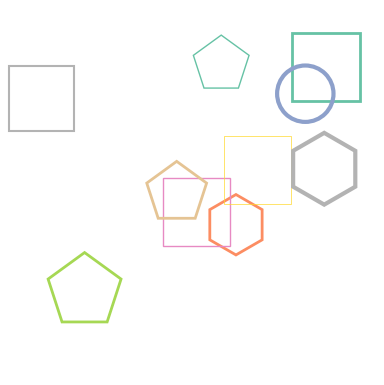[{"shape": "square", "thickness": 2, "radius": 0.44, "center": [0.846, 0.826]}, {"shape": "pentagon", "thickness": 1, "radius": 0.38, "center": [0.575, 0.833]}, {"shape": "hexagon", "thickness": 2, "radius": 0.39, "center": [0.613, 0.416]}, {"shape": "circle", "thickness": 3, "radius": 0.37, "center": [0.793, 0.757]}, {"shape": "square", "thickness": 1, "radius": 0.44, "center": [0.51, 0.449]}, {"shape": "pentagon", "thickness": 2, "radius": 0.5, "center": [0.22, 0.244]}, {"shape": "square", "thickness": 0.5, "radius": 0.44, "center": [0.669, 0.558]}, {"shape": "pentagon", "thickness": 2, "radius": 0.41, "center": [0.459, 0.499]}, {"shape": "hexagon", "thickness": 3, "radius": 0.47, "center": [0.842, 0.562]}, {"shape": "square", "thickness": 1.5, "radius": 0.42, "center": [0.109, 0.744]}]